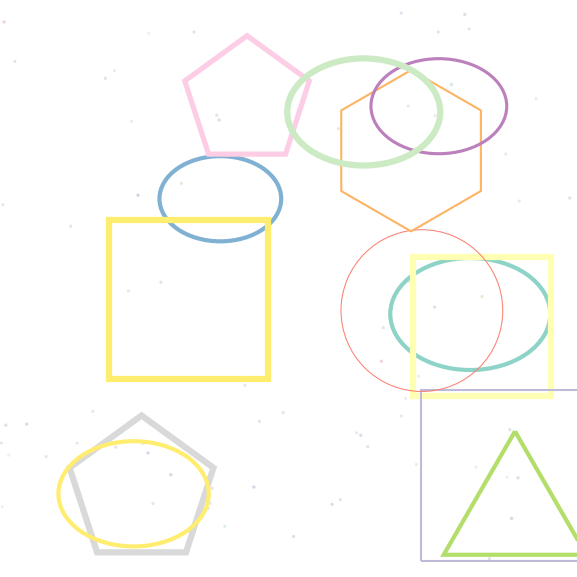[{"shape": "oval", "thickness": 2, "radius": 0.69, "center": [0.814, 0.455]}, {"shape": "square", "thickness": 3, "radius": 0.6, "center": [0.835, 0.434]}, {"shape": "square", "thickness": 1, "radius": 0.74, "center": [0.877, 0.176]}, {"shape": "circle", "thickness": 0.5, "radius": 0.7, "center": [0.731, 0.461]}, {"shape": "oval", "thickness": 2, "radius": 0.53, "center": [0.382, 0.655]}, {"shape": "hexagon", "thickness": 1, "radius": 0.7, "center": [0.712, 0.738]}, {"shape": "triangle", "thickness": 2, "radius": 0.71, "center": [0.892, 0.11]}, {"shape": "pentagon", "thickness": 2.5, "radius": 0.57, "center": [0.428, 0.824]}, {"shape": "pentagon", "thickness": 3, "radius": 0.65, "center": [0.245, 0.149]}, {"shape": "oval", "thickness": 1.5, "radius": 0.59, "center": [0.76, 0.815]}, {"shape": "oval", "thickness": 3, "radius": 0.66, "center": [0.63, 0.805]}, {"shape": "oval", "thickness": 2, "radius": 0.65, "center": [0.231, 0.144]}, {"shape": "square", "thickness": 3, "radius": 0.69, "center": [0.327, 0.48]}]